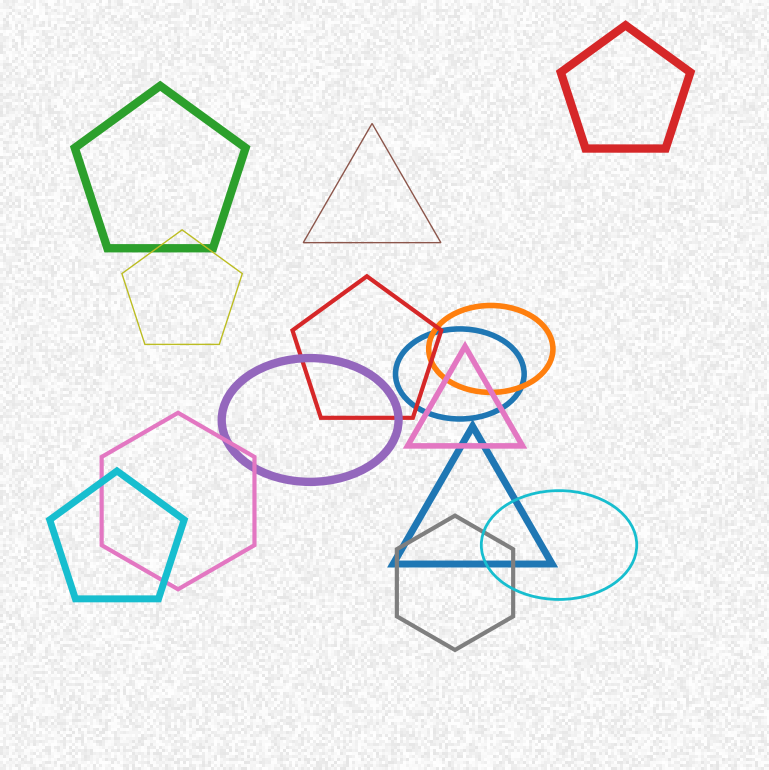[{"shape": "triangle", "thickness": 2.5, "radius": 0.6, "center": [0.614, 0.327]}, {"shape": "oval", "thickness": 2, "radius": 0.42, "center": [0.597, 0.514]}, {"shape": "oval", "thickness": 2, "radius": 0.4, "center": [0.637, 0.547]}, {"shape": "pentagon", "thickness": 3, "radius": 0.58, "center": [0.208, 0.772]}, {"shape": "pentagon", "thickness": 1.5, "radius": 0.51, "center": [0.476, 0.54]}, {"shape": "pentagon", "thickness": 3, "radius": 0.44, "center": [0.812, 0.879]}, {"shape": "oval", "thickness": 3, "radius": 0.57, "center": [0.403, 0.455]}, {"shape": "triangle", "thickness": 0.5, "radius": 0.52, "center": [0.483, 0.736]}, {"shape": "hexagon", "thickness": 1.5, "radius": 0.57, "center": [0.231, 0.349]}, {"shape": "triangle", "thickness": 2, "radius": 0.43, "center": [0.604, 0.464]}, {"shape": "hexagon", "thickness": 1.5, "radius": 0.44, "center": [0.591, 0.243]}, {"shape": "pentagon", "thickness": 0.5, "radius": 0.41, "center": [0.236, 0.619]}, {"shape": "pentagon", "thickness": 2.5, "radius": 0.46, "center": [0.152, 0.297]}, {"shape": "oval", "thickness": 1, "radius": 0.5, "center": [0.726, 0.292]}]